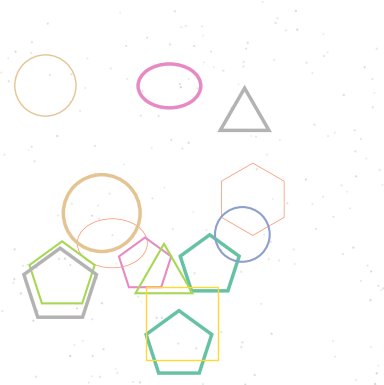[{"shape": "pentagon", "thickness": 2.5, "radius": 0.45, "center": [0.465, 0.104]}, {"shape": "pentagon", "thickness": 2.5, "radius": 0.4, "center": [0.545, 0.31]}, {"shape": "oval", "thickness": 0.5, "radius": 0.46, "center": [0.292, 0.368]}, {"shape": "hexagon", "thickness": 0.5, "radius": 0.47, "center": [0.657, 0.482]}, {"shape": "circle", "thickness": 1.5, "radius": 0.36, "center": [0.63, 0.391]}, {"shape": "pentagon", "thickness": 1.5, "radius": 0.36, "center": [0.377, 0.312]}, {"shape": "oval", "thickness": 2.5, "radius": 0.41, "center": [0.44, 0.777]}, {"shape": "pentagon", "thickness": 1.5, "radius": 0.45, "center": [0.161, 0.284]}, {"shape": "triangle", "thickness": 1.5, "radius": 0.43, "center": [0.426, 0.281]}, {"shape": "square", "thickness": 1, "radius": 0.47, "center": [0.473, 0.161]}, {"shape": "circle", "thickness": 1, "radius": 0.4, "center": [0.118, 0.778]}, {"shape": "circle", "thickness": 2.5, "radius": 0.5, "center": [0.264, 0.446]}, {"shape": "pentagon", "thickness": 2.5, "radius": 0.5, "center": [0.156, 0.256]}, {"shape": "triangle", "thickness": 2.5, "radius": 0.37, "center": [0.635, 0.698]}]